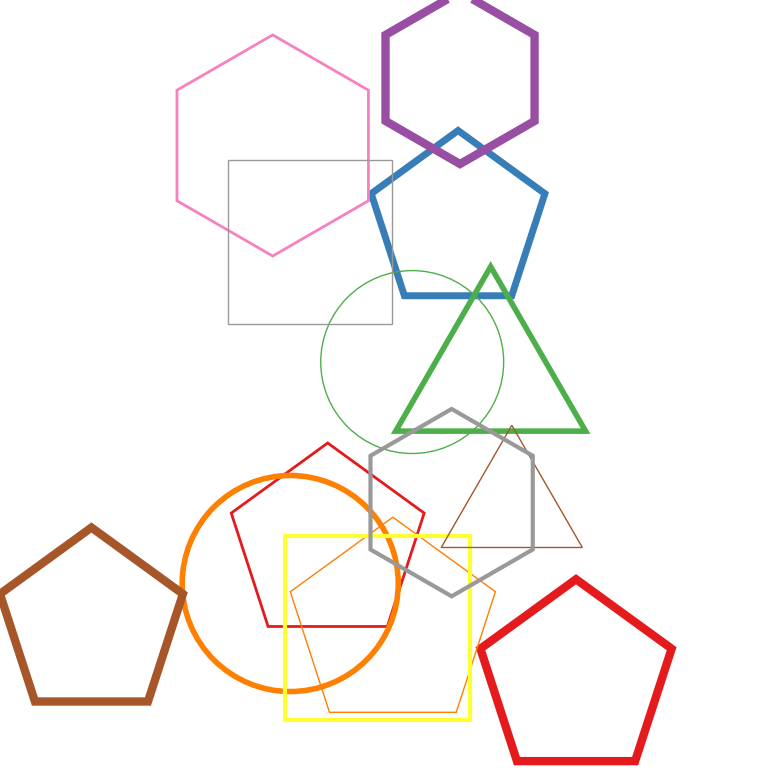[{"shape": "pentagon", "thickness": 3, "radius": 0.65, "center": [0.748, 0.117]}, {"shape": "pentagon", "thickness": 1, "radius": 0.66, "center": [0.426, 0.293]}, {"shape": "pentagon", "thickness": 2.5, "radius": 0.59, "center": [0.595, 0.712]}, {"shape": "triangle", "thickness": 2, "radius": 0.71, "center": [0.637, 0.511]}, {"shape": "circle", "thickness": 0.5, "radius": 0.59, "center": [0.535, 0.53]}, {"shape": "hexagon", "thickness": 3, "radius": 0.56, "center": [0.597, 0.899]}, {"shape": "circle", "thickness": 2, "radius": 0.7, "center": [0.377, 0.242]}, {"shape": "pentagon", "thickness": 0.5, "radius": 0.7, "center": [0.51, 0.188]}, {"shape": "square", "thickness": 1.5, "radius": 0.6, "center": [0.49, 0.184]}, {"shape": "pentagon", "thickness": 3, "radius": 0.62, "center": [0.119, 0.19]}, {"shape": "triangle", "thickness": 0.5, "radius": 0.53, "center": [0.665, 0.342]}, {"shape": "hexagon", "thickness": 1, "radius": 0.72, "center": [0.354, 0.811]}, {"shape": "square", "thickness": 0.5, "radius": 0.53, "center": [0.402, 0.686]}, {"shape": "hexagon", "thickness": 1.5, "radius": 0.61, "center": [0.587, 0.347]}]